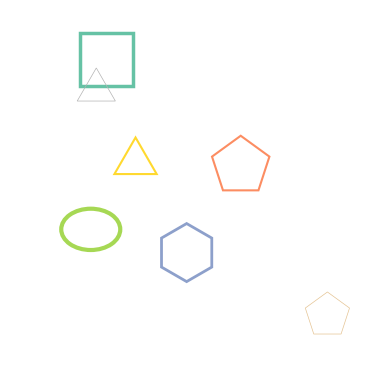[{"shape": "square", "thickness": 2.5, "radius": 0.35, "center": [0.278, 0.846]}, {"shape": "pentagon", "thickness": 1.5, "radius": 0.39, "center": [0.625, 0.569]}, {"shape": "hexagon", "thickness": 2, "radius": 0.38, "center": [0.485, 0.344]}, {"shape": "oval", "thickness": 3, "radius": 0.38, "center": [0.236, 0.404]}, {"shape": "triangle", "thickness": 1.5, "radius": 0.32, "center": [0.352, 0.58]}, {"shape": "pentagon", "thickness": 0.5, "radius": 0.3, "center": [0.85, 0.181]}, {"shape": "triangle", "thickness": 0.5, "radius": 0.29, "center": [0.25, 0.766]}]